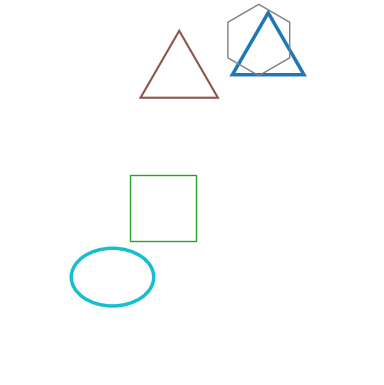[{"shape": "triangle", "thickness": 2.5, "radius": 0.54, "center": [0.697, 0.86]}, {"shape": "square", "thickness": 1, "radius": 0.43, "center": [0.422, 0.461]}, {"shape": "triangle", "thickness": 1.5, "radius": 0.58, "center": [0.465, 0.804]}, {"shape": "hexagon", "thickness": 1, "radius": 0.46, "center": [0.672, 0.896]}, {"shape": "oval", "thickness": 2.5, "radius": 0.54, "center": [0.292, 0.28]}]